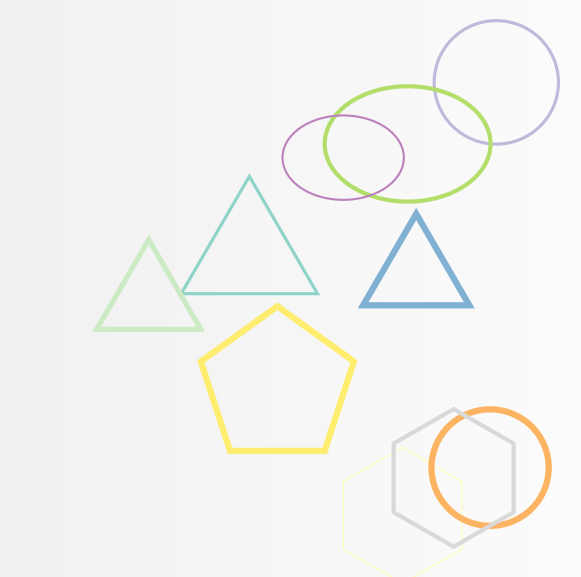[{"shape": "triangle", "thickness": 1.5, "radius": 0.68, "center": [0.429, 0.558]}, {"shape": "hexagon", "thickness": 0.5, "radius": 0.59, "center": [0.693, 0.107]}, {"shape": "circle", "thickness": 1.5, "radius": 0.53, "center": [0.854, 0.856]}, {"shape": "triangle", "thickness": 3, "radius": 0.53, "center": [0.716, 0.523]}, {"shape": "circle", "thickness": 3, "radius": 0.5, "center": [0.843, 0.189]}, {"shape": "oval", "thickness": 2, "radius": 0.71, "center": [0.701, 0.75]}, {"shape": "hexagon", "thickness": 2, "radius": 0.6, "center": [0.78, 0.172]}, {"shape": "oval", "thickness": 1, "radius": 0.52, "center": [0.59, 0.726]}, {"shape": "triangle", "thickness": 2.5, "radius": 0.52, "center": [0.256, 0.481]}, {"shape": "pentagon", "thickness": 3, "radius": 0.69, "center": [0.477, 0.33]}]